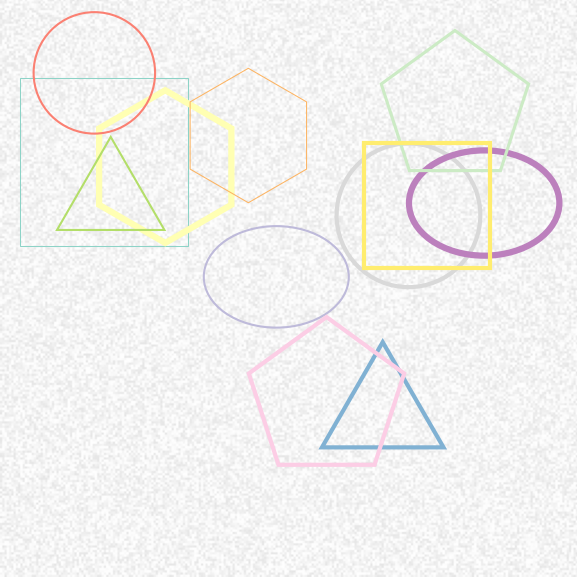[{"shape": "square", "thickness": 0.5, "radius": 0.73, "center": [0.18, 0.718]}, {"shape": "hexagon", "thickness": 3, "radius": 0.66, "center": [0.286, 0.711]}, {"shape": "oval", "thickness": 1, "radius": 0.63, "center": [0.478, 0.52]}, {"shape": "circle", "thickness": 1, "radius": 0.53, "center": [0.163, 0.873]}, {"shape": "triangle", "thickness": 2, "radius": 0.61, "center": [0.663, 0.285]}, {"shape": "hexagon", "thickness": 0.5, "radius": 0.58, "center": [0.43, 0.764]}, {"shape": "triangle", "thickness": 1, "radius": 0.54, "center": [0.192, 0.655]}, {"shape": "pentagon", "thickness": 2, "radius": 0.71, "center": [0.565, 0.309]}, {"shape": "circle", "thickness": 2, "radius": 0.62, "center": [0.707, 0.626]}, {"shape": "oval", "thickness": 3, "radius": 0.65, "center": [0.838, 0.648]}, {"shape": "pentagon", "thickness": 1.5, "radius": 0.67, "center": [0.788, 0.812]}, {"shape": "square", "thickness": 2, "radius": 0.54, "center": [0.739, 0.643]}]